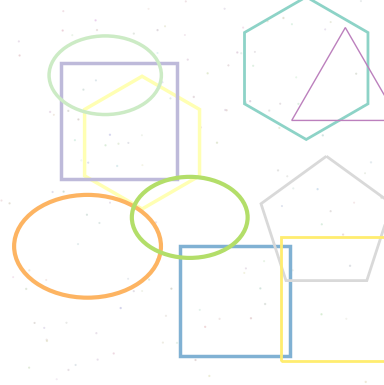[{"shape": "hexagon", "thickness": 2, "radius": 0.93, "center": [0.795, 0.823]}, {"shape": "hexagon", "thickness": 2.5, "radius": 0.86, "center": [0.369, 0.629]}, {"shape": "square", "thickness": 2.5, "radius": 0.75, "center": [0.309, 0.686]}, {"shape": "square", "thickness": 2.5, "radius": 0.71, "center": [0.61, 0.218]}, {"shape": "oval", "thickness": 3, "radius": 0.95, "center": [0.227, 0.36]}, {"shape": "oval", "thickness": 3, "radius": 0.75, "center": [0.493, 0.435]}, {"shape": "pentagon", "thickness": 2, "radius": 0.89, "center": [0.848, 0.416]}, {"shape": "triangle", "thickness": 1, "radius": 0.8, "center": [0.897, 0.768]}, {"shape": "oval", "thickness": 2.5, "radius": 0.73, "center": [0.273, 0.805]}, {"shape": "square", "thickness": 2, "radius": 0.81, "center": [0.89, 0.224]}]